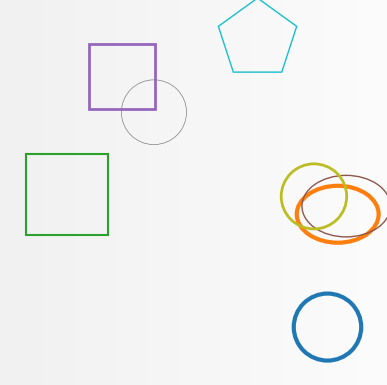[{"shape": "circle", "thickness": 3, "radius": 0.44, "center": [0.845, 0.15]}, {"shape": "oval", "thickness": 3, "radius": 0.53, "center": [0.871, 0.444]}, {"shape": "square", "thickness": 1.5, "radius": 0.53, "center": [0.173, 0.495]}, {"shape": "square", "thickness": 2, "radius": 0.43, "center": [0.316, 0.801]}, {"shape": "oval", "thickness": 1, "radius": 0.57, "center": [0.893, 0.465]}, {"shape": "circle", "thickness": 0.5, "radius": 0.42, "center": [0.397, 0.709]}, {"shape": "circle", "thickness": 2, "radius": 0.42, "center": [0.81, 0.49]}, {"shape": "pentagon", "thickness": 1, "radius": 0.53, "center": [0.665, 0.899]}]